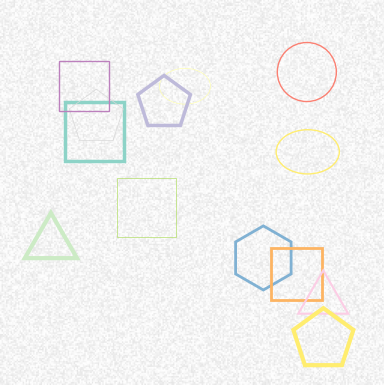[{"shape": "square", "thickness": 2.5, "radius": 0.39, "center": [0.245, 0.659]}, {"shape": "oval", "thickness": 0.5, "radius": 0.33, "center": [0.48, 0.776]}, {"shape": "pentagon", "thickness": 2.5, "radius": 0.36, "center": [0.426, 0.732]}, {"shape": "circle", "thickness": 1, "radius": 0.38, "center": [0.797, 0.813]}, {"shape": "hexagon", "thickness": 2, "radius": 0.42, "center": [0.684, 0.33]}, {"shape": "square", "thickness": 2, "radius": 0.33, "center": [0.77, 0.288]}, {"shape": "square", "thickness": 0.5, "radius": 0.38, "center": [0.381, 0.46]}, {"shape": "triangle", "thickness": 1.5, "radius": 0.37, "center": [0.84, 0.223]}, {"shape": "pentagon", "thickness": 0.5, "radius": 0.37, "center": [0.25, 0.694]}, {"shape": "square", "thickness": 1, "radius": 0.33, "center": [0.218, 0.777]}, {"shape": "triangle", "thickness": 3, "radius": 0.39, "center": [0.132, 0.369]}, {"shape": "pentagon", "thickness": 3, "radius": 0.41, "center": [0.84, 0.118]}, {"shape": "oval", "thickness": 1, "radius": 0.41, "center": [0.799, 0.606]}]